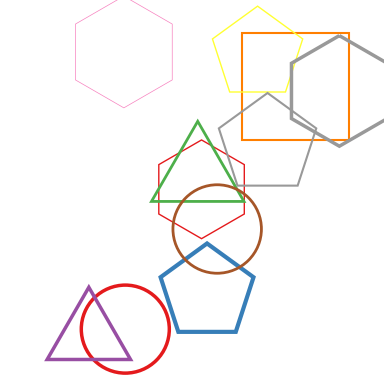[{"shape": "hexagon", "thickness": 1, "radius": 0.64, "center": [0.524, 0.508]}, {"shape": "circle", "thickness": 2.5, "radius": 0.57, "center": [0.325, 0.145]}, {"shape": "pentagon", "thickness": 3, "radius": 0.63, "center": [0.538, 0.241]}, {"shape": "triangle", "thickness": 2, "radius": 0.69, "center": [0.514, 0.546]}, {"shape": "triangle", "thickness": 2.5, "radius": 0.63, "center": [0.231, 0.129]}, {"shape": "square", "thickness": 1.5, "radius": 0.69, "center": [0.768, 0.775]}, {"shape": "pentagon", "thickness": 1, "radius": 0.62, "center": [0.669, 0.861]}, {"shape": "circle", "thickness": 2, "radius": 0.57, "center": [0.564, 0.405]}, {"shape": "hexagon", "thickness": 0.5, "radius": 0.73, "center": [0.322, 0.865]}, {"shape": "hexagon", "thickness": 2.5, "radius": 0.72, "center": [0.881, 0.764]}, {"shape": "pentagon", "thickness": 1.5, "radius": 0.67, "center": [0.695, 0.625]}]